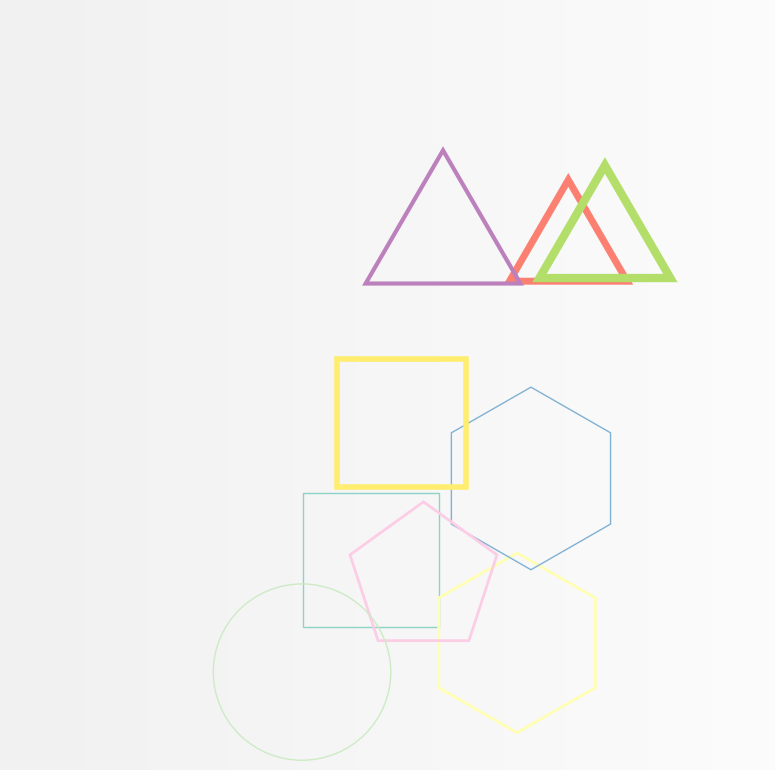[{"shape": "square", "thickness": 0.5, "radius": 0.44, "center": [0.479, 0.272]}, {"shape": "hexagon", "thickness": 1, "radius": 0.58, "center": [0.667, 0.165]}, {"shape": "triangle", "thickness": 2.5, "radius": 0.44, "center": [0.733, 0.679]}, {"shape": "hexagon", "thickness": 0.5, "radius": 0.59, "center": [0.685, 0.379]}, {"shape": "triangle", "thickness": 3, "radius": 0.49, "center": [0.781, 0.688]}, {"shape": "pentagon", "thickness": 1, "radius": 0.5, "center": [0.546, 0.249]}, {"shape": "triangle", "thickness": 1.5, "radius": 0.58, "center": [0.572, 0.689]}, {"shape": "circle", "thickness": 0.5, "radius": 0.57, "center": [0.39, 0.127]}, {"shape": "square", "thickness": 2, "radius": 0.42, "center": [0.518, 0.451]}]